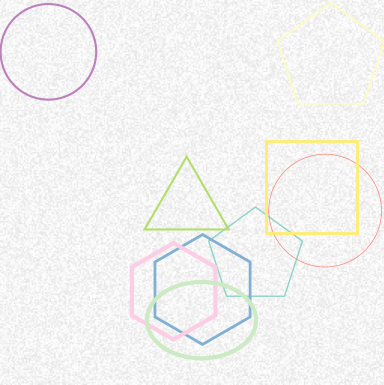[{"shape": "pentagon", "thickness": 1, "radius": 0.64, "center": [0.664, 0.334]}, {"shape": "pentagon", "thickness": 1, "radius": 0.73, "center": [0.859, 0.848]}, {"shape": "circle", "thickness": 0.5, "radius": 0.73, "center": [0.845, 0.453]}, {"shape": "hexagon", "thickness": 2, "radius": 0.71, "center": [0.526, 0.248]}, {"shape": "triangle", "thickness": 1.5, "radius": 0.63, "center": [0.485, 0.467]}, {"shape": "hexagon", "thickness": 3, "radius": 0.63, "center": [0.451, 0.243]}, {"shape": "circle", "thickness": 1.5, "radius": 0.62, "center": [0.126, 0.865]}, {"shape": "oval", "thickness": 3, "radius": 0.71, "center": [0.523, 0.168]}, {"shape": "square", "thickness": 2, "radius": 0.59, "center": [0.809, 0.514]}]